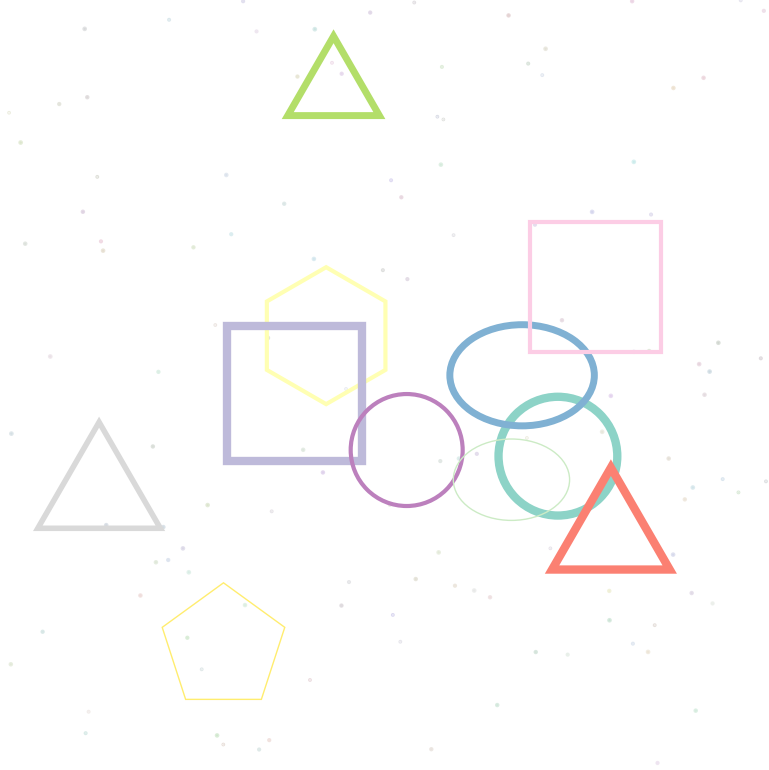[{"shape": "circle", "thickness": 3, "radius": 0.39, "center": [0.725, 0.408]}, {"shape": "hexagon", "thickness": 1.5, "radius": 0.44, "center": [0.424, 0.564]}, {"shape": "square", "thickness": 3, "radius": 0.44, "center": [0.382, 0.489]}, {"shape": "triangle", "thickness": 3, "radius": 0.44, "center": [0.793, 0.304]}, {"shape": "oval", "thickness": 2.5, "radius": 0.47, "center": [0.678, 0.513]}, {"shape": "triangle", "thickness": 2.5, "radius": 0.34, "center": [0.433, 0.884]}, {"shape": "square", "thickness": 1.5, "radius": 0.42, "center": [0.773, 0.627]}, {"shape": "triangle", "thickness": 2, "radius": 0.46, "center": [0.129, 0.36]}, {"shape": "circle", "thickness": 1.5, "radius": 0.36, "center": [0.528, 0.416]}, {"shape": "oval", "thickness": 0.5, "radius": 0.38, "center": [0.664, 0.377]}, {"shape": "pentagon", "thickness": 0.5, "radius": 0.42, "center": [0.29, 0.159]}]